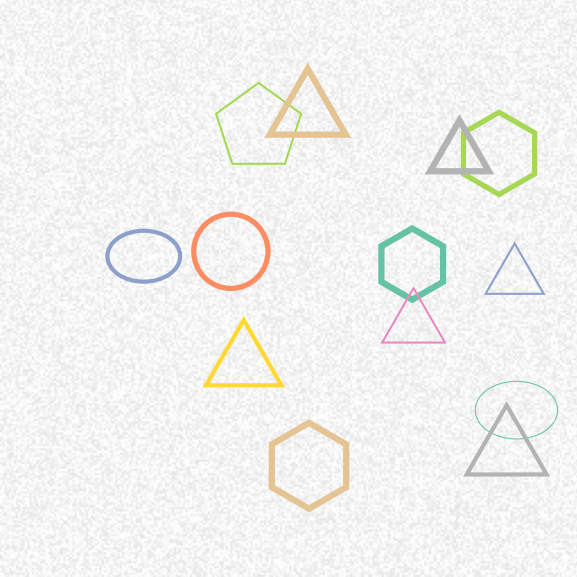[{"shape": "hexagon", "thickness": 3, "radius": 0.31, "center": [0.714, 0.542]}, {"shape": "oval", "thickness": 0.5, "radius": 0.36, "center": [0.894, 0.289]}, {"shape": "circle", "thickness": 2.5, "radius": 0.32, "center": [0.4, 0.564]}, {"shape": "oval", "thickness": 2, "radius": 0.32, "center": [0.249, 0.555]}, {"shape": "triangle", "thickness": 1, "radius": 0.29, "center": [0.891, 0.519]}, {"shape": "triangle", "thickness": 1, "radius": 0.31, "center": [0.716, 0.437]}, {"shape": "pentagon", "thickness": 1, "radius": 0.39, "center": [0.448, 0.778]}, {"shape": "hexagon", "thickness": 2.5, "radius": 0.36, "center": [0.864, 0.734]}, {"shape": "triangle", "thickness": 2, "radius": 0.38, "center": [0.422, 0.37]}, {"shape": "hexagon", "thickness": 3, "radius": 0.37, "center": [0.535, 0.193]}, {"shape": "triangle", "thickness": 3, "radius": 0.38, "center": [0.533, 0.804]}, {"shape": "triangle", "thickness": 2, "radius": 0.4, "center": [0.877, 0.217]}, {"shape": "triangle", "thickness": 3, "radius": 0.29, "center": [0.796, 0.732]}]